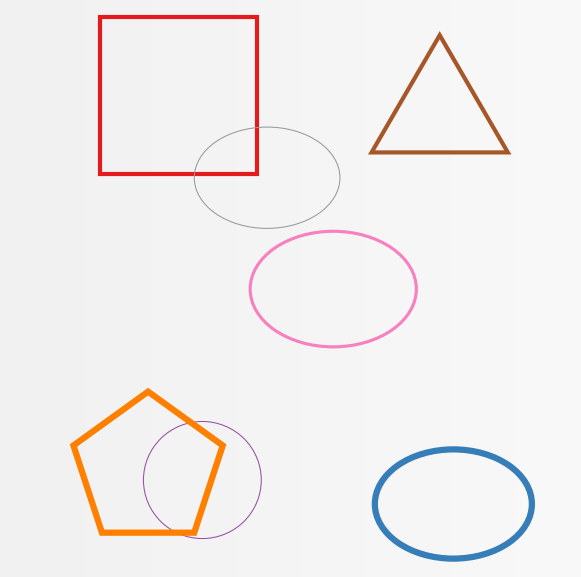[{"shape": "square", "thickness": 2, "radius": 0.68, "center": [0.307, 0.834]}, {"shape": "oval", "thickness": 3, "radius": 0.68, "center": [0.78, 0.126]}, {"shape": "circle", "thickness": 0.5, "radius": 0.51, "center": [0.348, 0.168]}, {"shape": "pentagon", "thickness": 3, "radius": 0.68, "center": [0.255, 0.186]}, {"shape": "triangle", "thickness": 2, "radius": 0.68, "center": [0.756, 0.803]}, {"shape": "oval", "thickness": 1.5, "radius": 0.71, "center": [0.573, 0.499]}, {"shape": "oval", "thickness": 0.5, "radius": 0.63, "center": [0.46, 0.691]}]